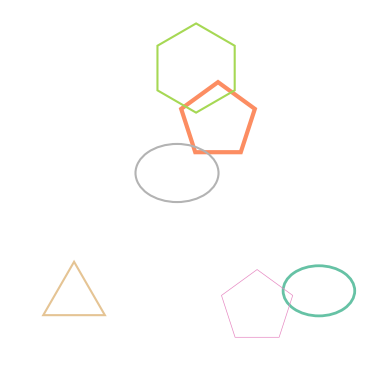[{"shape": "oval", "thickness": 2, "radius": 0.47, "center": [0.828, 0.245]}, {"shape": "pentagon", "thickness": 3, "radius": 0.5, "center": [0.566, 0.686]}, {"shape": "pentagon", "thickness": 0.5, "radius": 0.49, "center": [0.668, 0.203]}, {"shape": "hexagon", "thickness": 1.5, "radius": 0.58, "center": [0.509, 0.823]}, {"shape": "triangle", "thickness": 1.5, "radius": 0.46, "center": [0.192, 0.228]}, {"shape": "oval", "thickness": 1.5, "radius": 0.54, "center": [0.46, 0.551]}]